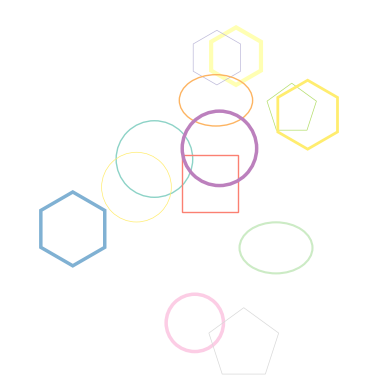[{"shape": "circle", "thickness": 1, "radius": 0.5, "center": [0.401, 0.587]}, {"shape": "hexagon", "thickness": 3, "radius": 0.37, "center": [0.613, 0.854]}, {"shape": "hexagon", "thickness": 0.5, "radius": 0.35, "center": [0.563, 0.85]}, {"shape": "square", "thickness": 1, "radius": 0.37, "center": [0.545, 0.524]}, {"shape": "hexagon", "thickness": 2.5, "radius": 0.48, "center": [0.189, 0.405]}, {"shape": "oval", "thickness": 1, "radius": 0.48, "center": [0.561, 0.739]}, {"shape": "pentagon", "thickness": 0.5, "radius": 0.34, "center": [0.758, 0.716]}, {"shape": "circle", "thickness": 2.5, "radius": 0.37, "center": [0.506, 0.161]}, {"shape": "pentagon", "thickness": 0.5, "radius": 0.48, "center": [0.633, 0.105]}, {"shape": "circle", "thickness": 2.5, "radius": 0.48, "center": [0.57, 0.615]}, {"shape": "oval", "thickness": 1.5, "radius": 0.47, "center": [0.717, 0.356]}, {"shape": "circle", "thickness": 0.5, "radius": 0.45, "center": [0.354, 0.514]}, {"shape": "hexagon", "thickness": 2, "radius": 0.45, "center": [0.799, 0.702]}]